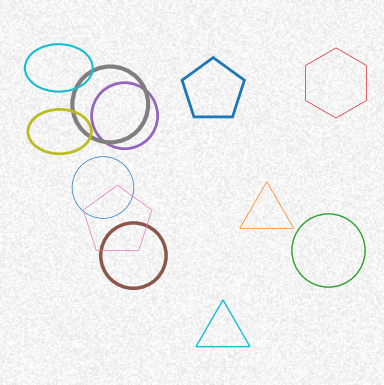[{"shape": "pentagon", "thickness": 2, "radius": 0.43, "center": [0.554, 0.765]}, {"shape": "circle", "thickness": 0.5, "radius": 0.4, "center": [0.268, 0.513]}, {"shape": "triangle", "thickness": 0.5, "radius": 0.4, "center": [0.693, 0.447]}, {"shape": "circle", "thickness": 1, "radius": 0.48, "center": [0.853, 0.349]}, {"shape": "hexagon", "thickness": 0.5, "radius": 0.46, "center": [0.873, 0.784]}, {"shape": "circle", "thickness": 2, "radius": 0.43, "center": [0.324, 0.699]}, {"shape": "circle", "thickness": 2.5, "radius": 0.42, "center": [0.347, 0.336]}, {"shape": "pentagon", "thickness": 0.5, "radius": 0.47, "center": [0.305, 0.425]}, {"shape": "circle", "thickness": 3, "radius": 0.49, "center": [0.286, 0.729]}, {"shape": "oval", "thickness": 2, "radius": 0.41, "center": [0.155, 0.658]}, {"shape": "oval", "thickness": 1.5, "radius": 0.44, "center": [0.153, 0.824]}, {"shape": "triangle", "thickness": 1, "radius": 0.4, "center": [0.579, 0.14]}]